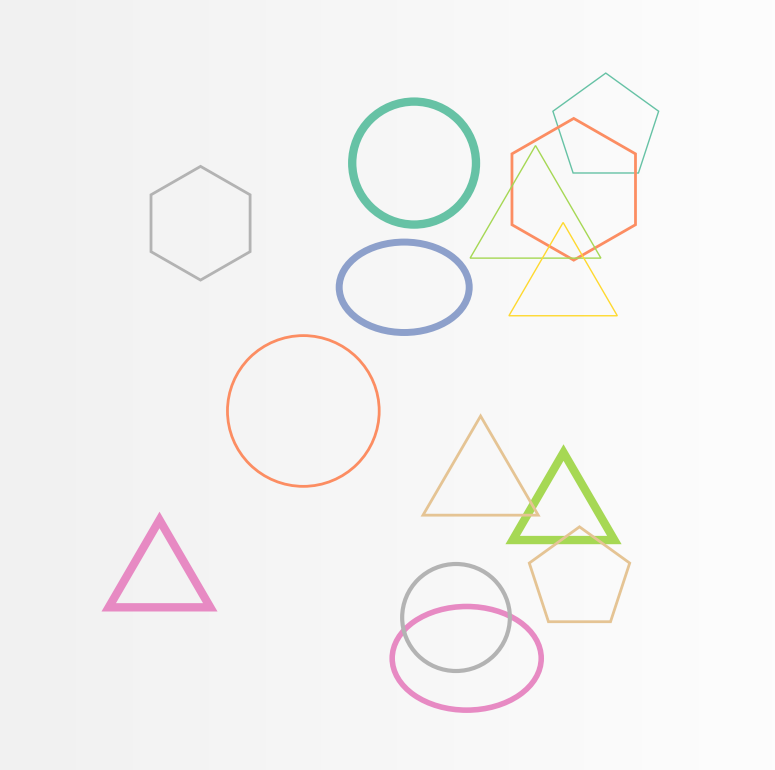[{"shape": "circle", "thickness": 3, "radius": 0.4, "center": [0.534, 0.788]}, {"shape": "pentagon", "thickness": 0.5, "radius": 0.36, "center": [0.782, 0.833]}, {"shape": "circle", "thickness": 1, "radius": 0.49, "center": [0.391, 0.466]}, {"shape": "hexagon", "thickness": 1, "radius": 0.46, "center": [0.74, 0.754]}, {"shape": "oval", "thickness": 2.5, "radius": 0.42, "center": [0.522, 0.627]}, {"shape": "triangle", "thickness": 3, "radius": 0.38, "center": [0.206, 0.249]}, {"shape": "oval", "thickness": 2, "radius": 0.48, "center": [0.602, 0.145]}, {"shape": "triangle", "thickness": 3, "radius": 0.38, "center": [0.727, 0.337]}, {"shape": "triangle", "thickness": 0.5, "radius": 0.49, "center": [0.691, 0.714]}, {"shape": "triangle", "thickness": 0.5, "radius": 0.4, "center": [0.727, 0.63]}, {"shape": "pentagon", "thickness": 1, "radius": 0.34, "center": [0.748, 0.248]}, {"shape": "triangle", "thickness": 1, "radius": 0.43, "center": [0.62, 0.374]}, {"shape": "circle", "thickness": 1.5, "radius": 0.35, "center": [0.588, 0.198]}, {"shape": "hexagon", "thickness": 1, "radius": 0.37, "center": [0.259, 0.71]}]